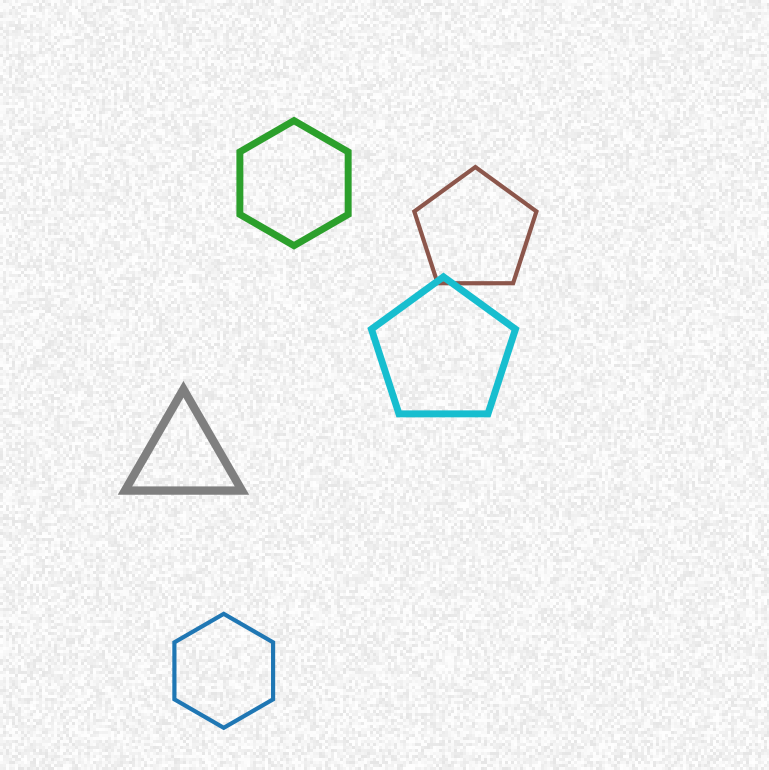[{"shape": "hexagon", "thickness": 1.5, "radius": 0.37, "center": [0.291, 0.129]}, {"shape": "hexagon", "thickness": 2.5, "radius": 0.41, "center": [0.382, 0.762]}, {"shape": "pentagon", "thickness": 1.5, "radius": 0.42, "center": [0.617, 0.7]}, {"shape": "triangle", "thickness": 3, "radius": 0.44, "center": [0.238, 0.407]}, {"shape": "pentagon", "thickness": 2.5, "radius": 0.49, "center": [0.576, 0.542]}]